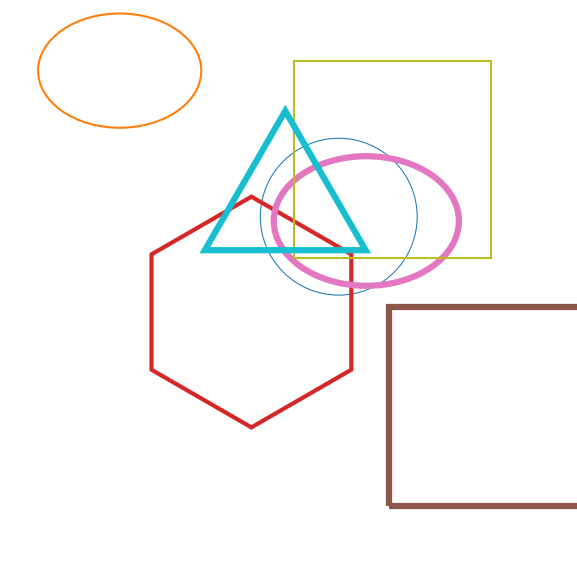[{"shape": "circle", "thickness": 0.5, "radius": 0.68, "center": [0.587, 0.624]}, {"shape": "oval", "thickness": 1, "radius": 0.71, "center": [0.207, 0.877]}, {"shape": "hexagon", "thickness": 2, "radius": 1.0, "center": [0.435, 0.459]}, {"shape": "square", "thickness": 3, "radius": 0.86, "center": [0.846, 0.295]}, {"shape": "oval", "thickness": 3, "radius": 0.8, "center": [0.634, 0.616]}, {"shape": "square", "thickness": 1, "radius": 0.85, "center": [0.68, 0.723]}, {"shape": "triangle", "thickness": 3, "radius": 0.8, "center": [0.494, 0.646]}]